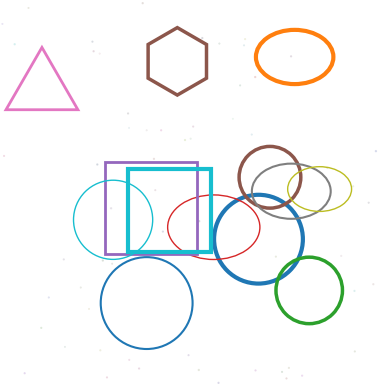[{"shape": "circle", "thickness": 3, "radius": 0.58, "center": [0.671, 0.379]}, {"shape": "circle", "thickness": 1.5, "radius": 0.6, "center": [0.381, 0.213]}, {"shape": "oval", "thickness": 3, "radius": 0.5, "center": [0.765, 0.852]}, {"shape": "circle", "thickness": 2.5, "radius": 0.43, "center": [0.803, 0.246]}, {"shape": "oval", "thickness": 1, "radius": 0.6, "center": [0.555, 0.41]}, {"shape": "square", "thickness": 2, "radius": 0.6, "center": [0.392, 0.46]}, {"shape": "circle", "thickness": 2.5, "radius": 0.4, "center": [0.701, 0.54]}, {"shape": "hexagon", "thickness": 2.5, "radius": 0.44, "center": [0.461, 0.841]}, {"shape": "triangle", "thickness": 2, "radius": 0.54, "center": [0.109, 0.769]}, {"shape": "oval", "thickness": 1.5, "radius": 0.51, "center": [0.757, 0.503]}, {"shape": "oval", "thickness": 1, "radius": 0.42, "center": [0.83, 0.509]}, {"shape": "circle", "thickness": 1, "radius": 0.51, "center": [0.294, 0.429]}, {"shape": "square", "thickness": 3, "radius": 0.54, "center": [0.441, 0.453]}]